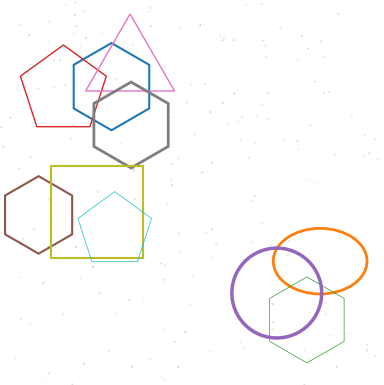[{"shape": "hexagon", "thickness": 1.5, "radius": 0.57, "center": [0.29, 0.775]}, {"shape": "oval", "thickness": 2, "radius": 0.61, "center": [0.832, 0.322]}, {"shape": "hexagon", "thickness": 0.5, "radius": 0.56, "center": [0.797, 0.169]}, {"shape": "pentagon", "thickness": 1, "radius": 0.59, "center": [0.165, 0.766]}, {"shape": "circle", "thickness": 2.5, "radius": 0.58, "center": [0.719, 0.239]}, {"shape": "hexagon", "thickness": 1.5, "radius": 0.5, "center": [0.1, 0.442]}, {"shape": "triangle", "thickness": 1, "radius": 0.67, "center": [0.338, 0.83]}, {"shape": "hexagon", "thickness": 2, "radius": 0.56, "center": [0.34, 0.675]}, {"shape": "square", "thickness": 1.5, "radius": 0.6, "center": [0.252, 0.449]}, {"shape": "pentagon", "thickness": 0.5, "radius": 0.5, "center": [0.298, 0.402]}]